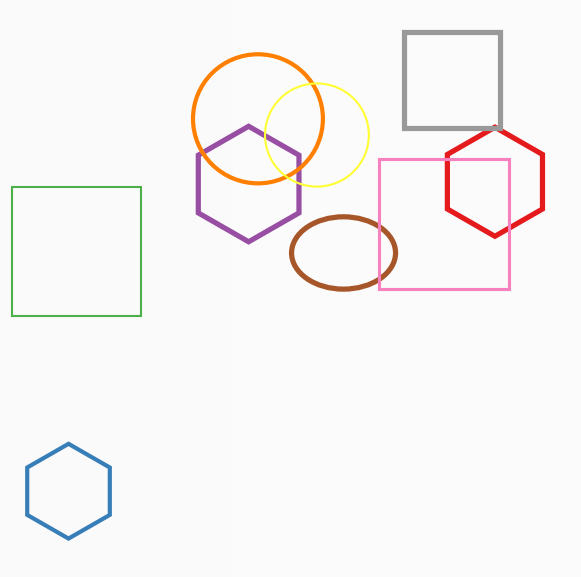[{"shape": "hexagon", "thickness": 2.5, "radius": 0.47, "center": [0.851, 0.684]}, {"shape": "hexagon", "thickness": 2, "radius": 0.41, "center": [0.118, 0.149]}, {"shape": "square", "thickness": 1, "radius": 0.56, "center": [0.132, 0.563]}, {"shape": "hexagon", "thickness": 2.5, "radius": 0.5, "center": [0.428, 0.68]}, {"shape": "circle", "thickness": 2, "radius": 0.56, "center": [0.444, 0.793]}, {"shape": "circle", "thickness": 1, "radius": 0.45, "center": [0.545, 0.765]}, {"shape": "oval", "thickness": 2.5, "radius": 0.45, "center": [0.591, 0.561]}, {"shape": "square", "thickness": 1.5, "radius": 0.56, "center": [0.764, 0.611]}, {"shape": "square", "thickness": 2.5, "radius": 0.41, "center": [0.778, 0.86]}]